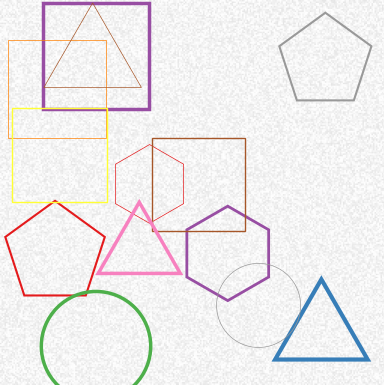[{"shape": "pentagon", "thickness": 1.5, "radius": 0.68, "center": [0.143, 0.342]}, {"shape": "hexagon", "thickness": 0.5, "radius": 0.51, "center": [0.388, 0.522]}, {"shape": "triangle", "thickness": 3, "radius": 0.69, "center": [0.835, 0.136]}, {"shape": "circle", "thickness": 2.5, "radius": 0.71, "center": [0.249, 0.101]}, {"shape": "square", "thickness": 2.5, "radius": 0.69, "center": [0.25, 0.855]}, {"shape": "hexagon", "thickness": 2, "radius": 0.61, "center": [0.592, 0.342]}, {"shape": "square", "thickness": 0.5, "radius": 0.64, "center": [0.148, 0.769]}, {"shape": "square", "thickness": 1, "radius": 0.61, "center": [0.155, 0.597]}, {"shape": "triangle", "thickness": 0.5, "radius": 0.73, "center": [0.241, 0.846]}, {"shape": "square", "thickness": 1, "radius": 0.6, "center": [0.516, 0.52]}, {"shape": "triangle", "thickness": 2.5, "radius": 0.62, "center": [0.362, 0.351]}, {"shape": "pentagon", "thickness": 1.5, "radius": 0.63, "center": [0.845, 0.841]}, {"shape": "circle", "thickness": 0.5, "radius": 0.55, "center": [0.672, 0.207]}]